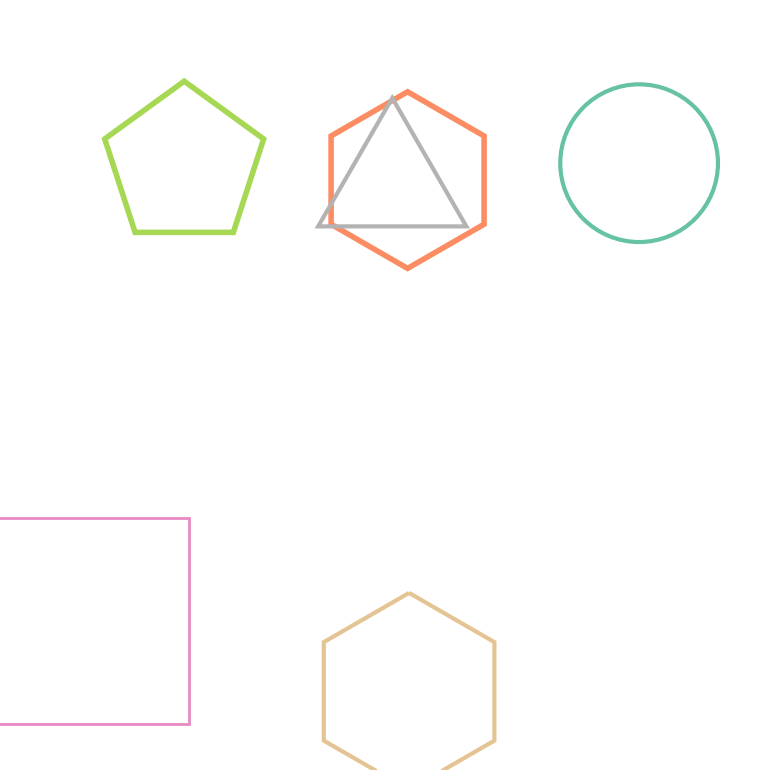[{"shape": "circle", "thickness": 1.5, "radius": 0.51, "center": [0.83, 0.788]}, {"shape": "hexagon", "thickness": 2, "radius": 0.57, "center": [0.529, 0.766]}, {"shape": "square", "thickness": 1, "radius": 0.67, "center": [0.112, 0.193]}, {"shape": "pentagon", "thickness": 2, "radius": 0.54, "center": [0.239, 0.786]}, {"shape": "hexagon", "thickness": 1.5, "radius": 0.64, "center": [0.531, 0.102]}, {"shape": "triangle", "thickness": 1.5, "radius": 0.56, "center": [0.509, 0.762]}]